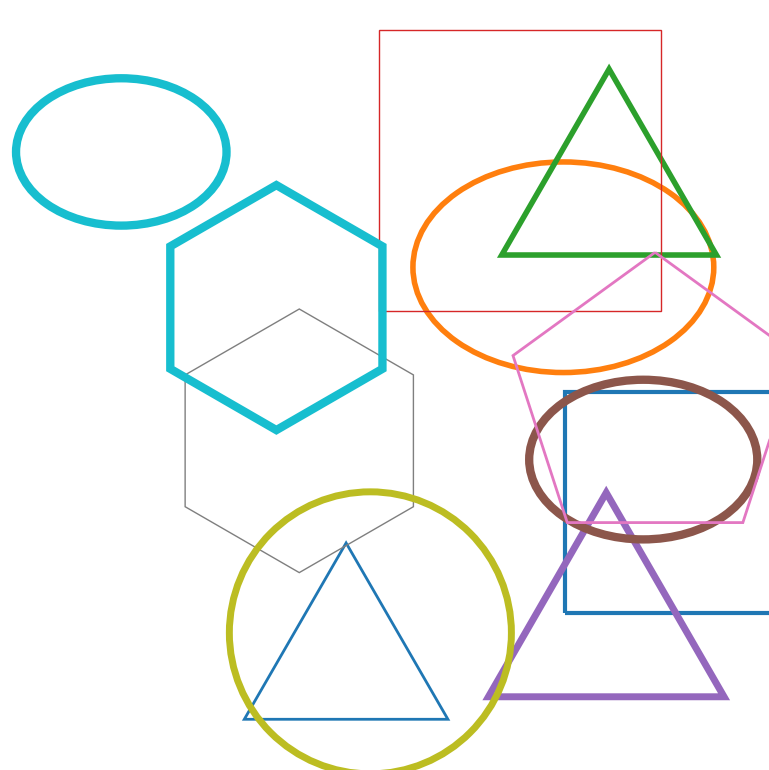[{"shape": "square", "thickness": 1.5, "radius": 0.72, "center": [0.877, 0.347]}, {"shape": "triangle", "thickness": 1, "radius": 0.76, "center": [0.449, 0.142]}, {"shape": "oval", "thickness": 2, "radius": 0.98, "center": [0.732, 0.653]}, {"shape": "triangle", "thickness": 2, "radius": 0.8, "center": [0.791, 0.749]}, {"shape": "square", "thickness": 0.5, "radius": 0.91, "center": [0.675, 0.778]}, {"shape": "triangle", "thickness": 2.5, "radius": 0.88, "center": [0.787, 0.183]}, {"shape": "oval", "thickness": 3, "radius": 0.74, "center": [0.835, 0.403]}, {"shape": "pentagon", "thickness": 1, "radius": 0.97, "center": [0.851, 0.478]}, {"shape": "hexagon", "thickness": 0.5, "radius": 0.86, "center": [0.389, 0.428]}, {"shape": "circle", "thickness": 2.5, "radius": 0.92, "center": [0.481, 0.178]}, {"shape": "oval", "thickness": 3, "radius": 0.68, "center": [0.158, 0.803]}, {"shape": "hexagon", "thickness": 3, "radius": 0.8, "center": [0.359, 0.601]}]